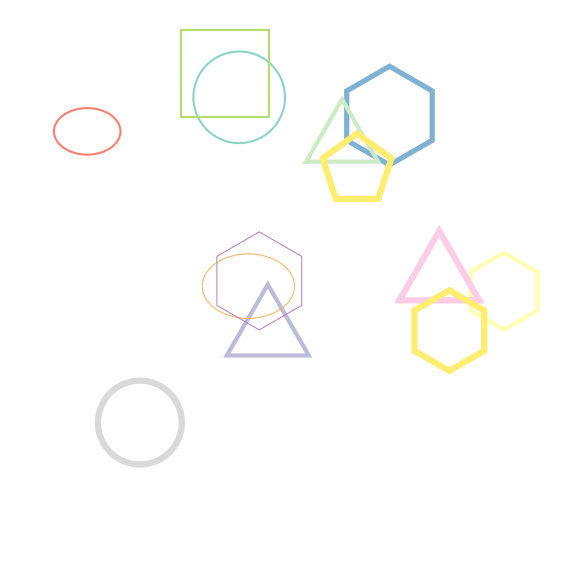[{"shape": "circle", "thickness": 1, "radius": 0.4, "center": [0.414, 0.831]}, {"shape": "hexagon", "thickness": 2, "radius": 0.33, "center": [0.873, 0.495]}, {"shape": "triangle", "thickness": 2, "radius": 0.41, "center": [0.464, 0.425]}, {"shape": "oval", "thickness": 1, "radius": 0.29, "center": [0.151, 0.772]}, {"shape": "hexagon", "thickness": 2.5, "radius": 0.43, "center": [0.674, 0.799]}, {"shape": "oval", "thickness": 0.5, "radius": 0.4, "center": [0.43, 0.504]}, {"shape": "square", "thickness": 1, "radius": 0.38, "center": [0.389, 0.872]}, {"shape": "triangle", "thickness": 3, "radius": 0.4, "center": [0.761, 0.519]}, {"shape": "circle", "thickness": 3, "radius": 0.36, "center": [0.242, 0.267]}, {"shape": "hexagon", "thickness": 0.5, "radius": 0.42, "center": [0.449, 0.513]}, {"shape": "triangle", "thickness": 2, "radius": 0.36, "center": [0.592, 0.755]}, {"shape": "pentagon", "thickness": 3, "radius": 0.31, "center": [0.618, 0.705]}, {"shape": "hexagon", "thickness": 3, "radius": 0.35, "center": [0.778, 0.427]}]